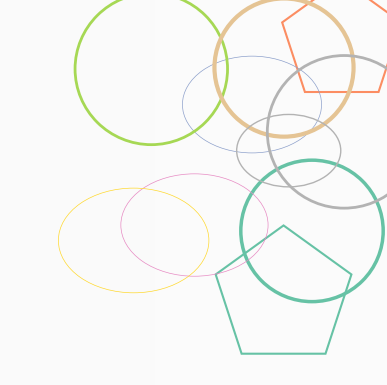[{"shape": "pentagon", "thickness": 1.5, "radius": 0.92, "center": [0.732, 0.23]}, {"shape": "circle", "thickness": 2.5, "radius": 0.92, "center": [0.805, 0.4]}, {"shape": "pentagon", "thickness": 1.5, "radius": 0.81, "center": [0.882, 0.892]}, {"shape": "oval", "thickness": 0.5, "radius": 0.9, "center": [0.65, 0.729]}, {"shape": "oval", "thickness": 0.5, "radius": 0.95, "center": [0.502, 0.416]}, {"shape": "circle", "thickness": 2, "radius": 0.98, "center": [0.39, 0.821]}, {"shape": "oval", "thickness": 0.5, "radius": 0.97, "center": [0.345, 0.375]}, {"shape": "circle", "thickness": 3, "radius": 0.9, "center": [0.733, 0.825]}, {"shape": "oval", "thickness": 1, "radius": 0.67, "center": [0.745, 0.609]}, {"shape": "circle", "thickness": 2, "radius": 0.99, "center": [0.888, 0.658]}]